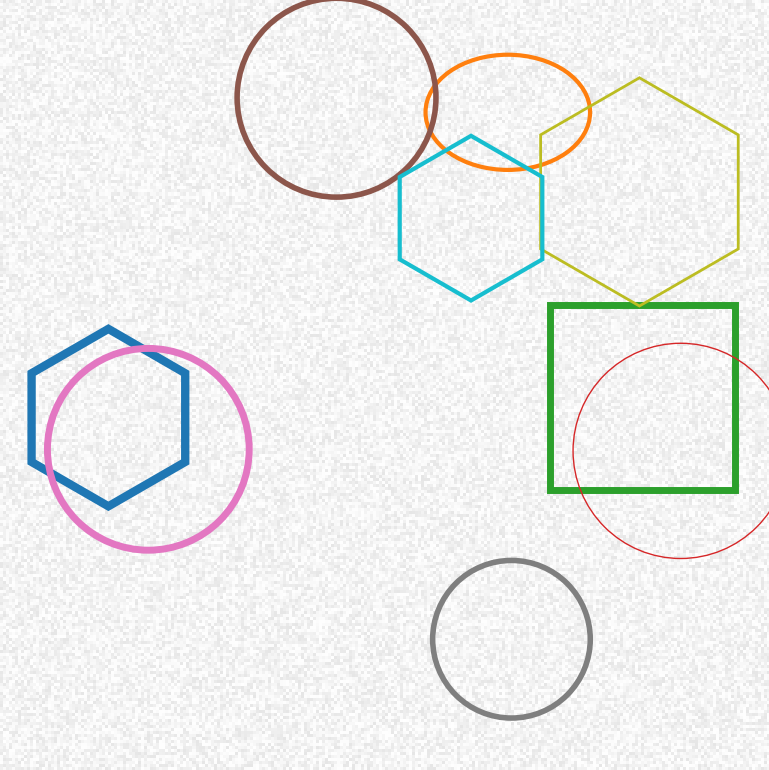[{"shape": "hexagon", "thickness": 3, "radius": 0.58, "center": [0.141, 0.458]}, {"shape": "oval", "thickness": 1.5, "radius": 0.53, "center": [0.659, 0.854]}, {"shape": "square", "thickness": 2.5, "radius": 0.6, "center": [0.834, 0.483]}, {"shape": "circle", "thickness": 0.5, "radius": 0.7, "center": [0.884, 0.414]}, {"shape": "circle", "thickness": 2, "radius": 0.65, "center": [0.437, 0.873]}, {"shape": "circle", "thickness": 2.5, "radius": 0.66, "center": [0.193, 0.416]}, {"shape": "circle", "thickness": 2, "radius": 0.51, "center": [0.664, 0.17]}, {"shape": "hexagon", "thickness": 1, "radius": 0.74, "center": [0.83, 0.751]}, {"shape": "hexagon", "thickness": 1.5, "radius": 0.53, "center": [0.612, 0.717]}]